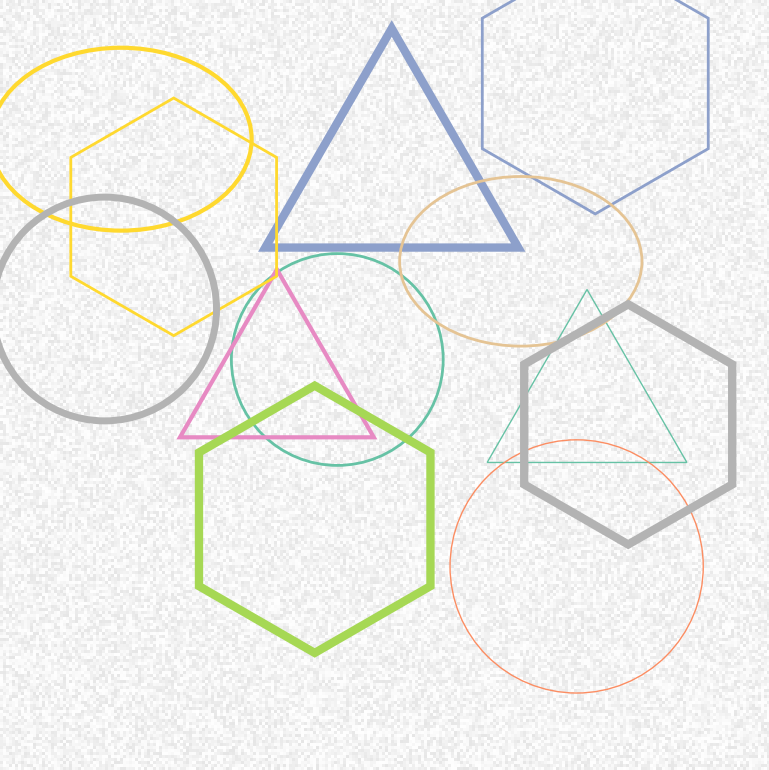[{"shape": "triangle", "thickness": 0.5, "radius": 0.75, "center": [0.762, 0.474]}, {"shape": "circle", "thickness": 1, "radius": 0.69, "center": [0.438, 0.533]}, {"shape": "circle", "thickness": 0.5, "radius": 0.82, "center": [0.749, 0.264]}, {"shape": "hexagon", "thickness": 1, "radius": 0.85, "center": [0.773, 0.892]}, {"shape": "triangle", "thickness": 3, "radius": 0.95, "center": [0.509, 0.773]}, {"shape": "triangle", "thickness": 1.5, "radius": 0.73, "center": [0.36, 0.505]}, {"shape": "hexagon", "thickness": 3, "radius": 0.87, "center": [0.409, 0.326]}, {"shape": "hexagon", "thickness": 1, "radius": 0.77, "center": [0.226, 0.718]}, {"shape": "oval", "thickness": 1.5, "radius": 0.85, "center": [0.157, 0.819]}, {"shape": "oval", "thickness": 1, "radius": 0.79, "center": [0.676, 0.661]}, {"shape": "circle", "thickness": 2.5, "radius": 0.73, "center": [0.136, 0.599]}, {"shape": "hexagon", "thickness": 3, "radius": 0.78, "center": [0.816, 0.449]}]